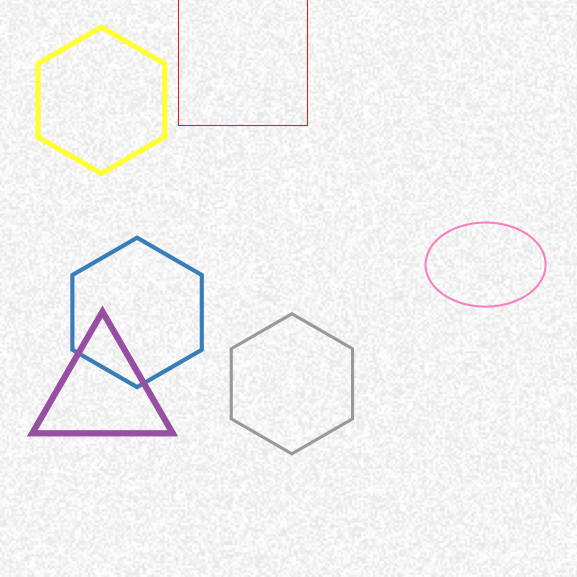[{"shape": "square", "thickness": 0.5, "radius": 0.56, "center": [0.421, 0.895]}, {"shape": "hexagon", "thickness": 2, "radius": 0.65, "center": [0.237, 0.458]}, {"shape": "triangle", "thickness": 3, "radius": 0.7, "center": [0.177, 0.319]}, {"shape": "hexagon", "thickness": 2.5, "radius": 0.63, "center": [0.175, 0.825]}, {"shape": "oval", "thickness": 1, "radius": 0.52, "center": [0.841, 0.541]}, {"shape": "hexagon", "thickness": 1.5, "radius": 0.61, "center": [0.505, 0.335]}]